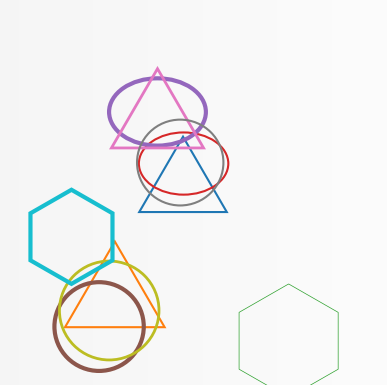[{"shape": "triangle", "thickness": 1.5, "radius": 0.65, "center": [0.472, 0.514]}, {"shape": "triangle", "thickness": 1.5, "radius": 0.74, "center": [0.296, 0.224]}, {"shape": "hexagon", "thickness": 0.5, "radius": 0.74, "center": [0.745, 0.115]}, {"shape": "oval", "thickness": 1.5, "radius": 0.58, "center": [0.474, 0.575]}, {"shape": "oval", "thickness": 3, "radius": 0.62, "center": [0.406, 0.709]}, {"shape": "circle", "thickness": 3, "radius": 0.58, "center": [0.256, 0.152]}, {"shape": "triangle", "thickness": 2, "radius": 0.69, "center": [0.406, 0.684]}, {"shape": "circle", "thickness": 1.5, "radius": 0.56, "center": [0.465, 0.578]}, {"shape": "circle", "thickness": 2, "radius": 0.64, "center": [0.282, 0.193]}, {"shape": "hexagon", "thickness": 3, "radius": 0.61, "center": [0.184, 0.385]}]